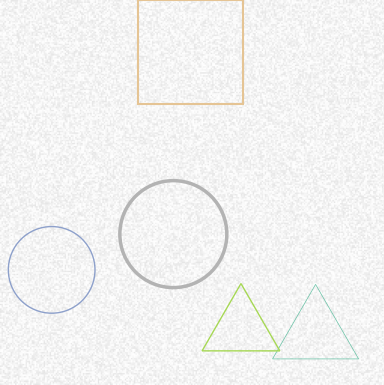[{"shape": "triangle", "thickness": 0.5, "radius": 0.65, "center": [0.82, 0.132]}, {"shape": "circle", "thickness": 1, "radius": 0.56, "center": [0.134, 0.299]}, {"shape": "triangle", "thickness": 1, "radius": 0.58, "center": [0.626, 0.147]}, {"shape": "square", "thickness": 1.5, "radius": 0.68, "center": [0.495, 0.865]}, {"shape": "circle", "thickness": 2.5, "radius": 0.69, "center": [0.45, 0.392]}]